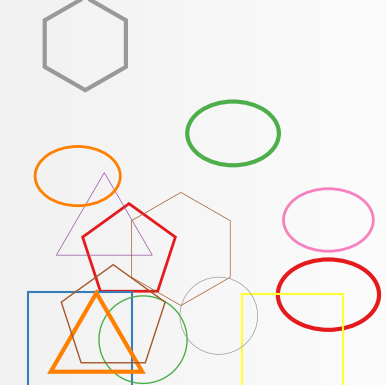[{"shape": "pentagon", "thickness": 2, "radius": 0.63, "center": [0.333, 0.345]}, {"shape": "oval", "thickness": 3, "radius": 0.65, "center": [0.848, 0.235]}, {"shape": "square", "thickness": 1.5, "radius": 0.67, "center": [0.206, 0.108]}, {"shape": "oval", "thickness": 3, "radius": 0.59, "center": [0.601, 0.653]}, {"shape": "circle", "thickness": 1, "radius": 0.57, "center": [0.369, 0.118]}, {"shape": "triangle", "thickness": 0.5, "radius": 0.71, "center": [0.269, 0.409]}, {"shape": "oval", "thickness": 2, "radius": 0.55, "center": [0.201, 0.543]}, {"shape": "triangle", "thickness": 3, "radius": 0.68, "center": [0.249, 0.103]}, {"shape": "square", "thickness": 1.5, "radius": 0.65, "center": [0.754, 0.107]}, {"shape": "pentagon", "thickness": 1, "radius": 0.7, "center": [0.292, 0.172]}, {"shape": "hexagon", "thickness": 0.5, "radius": 0.73, "center": [0.467, 0.353]}, {"shape": "oval", "thickness": 2, "radius": 0.58, "center": [0.848, 0.429]}, {"shape": "hexagon", "thickness": 3, "radius": 0.6, "center": [0.22, 0.887]}, {"shape": "circle", "thickness": 0.5, "radius": 0.5, "center": [0.565, 0.18]}]